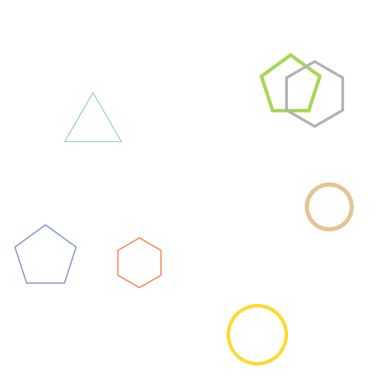[{"shape": "triangle", "thickness": 0.5, "radius": 0.43, "center": [0.242, 0.674]}, {"shape": "hexagon", "thickness": 1, "radius": 0.32, "center": [0.362, 0.317]}, {"shape": "pentagon", "thickness": 1, "radius": 0.42, "center": [0.118, 0.332]}, {"shape": "pentagon", "thickness": 2.5, "radius": 0.4, "center": [0.755, 0.777]}, {"shape": "circle", "thickness": 2.5, "radius": 0.38, "center": [0.668, 0.131]}, {"shape": "circle", "thickness": 3, "radius": 0.29, "center": [0.855, 0.463]}, {"shape": "hexagon", "thickness": 2, "radius": 0.42, "center": [0.817, 0.756]}]